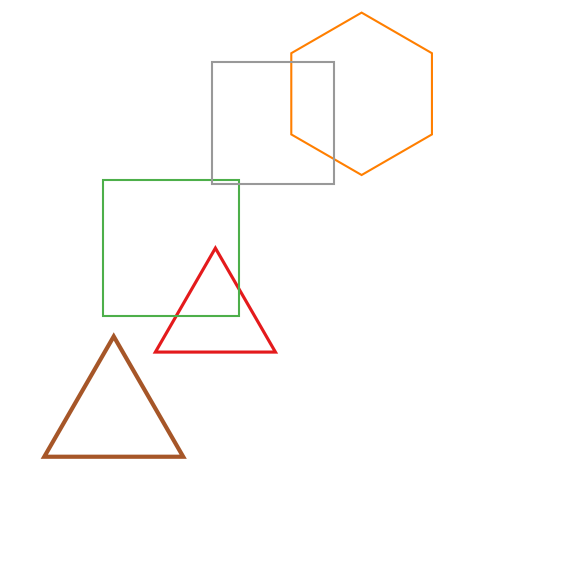[{"shape": "triangle", "thickness": 1.5, "radius": 0.6, "center": [0.373, 0.449]}, {"shape": "square", "thickness": 1, "radius": 0.59, "center": [0.296, 0.57]}, {"shape": "hexagon", "thickness": 1, "radius": 0.7, "center": [0.626, 0.837]}, {"shape": "triangle", "thickness": 2, "radius": 0.69, "center": [0.197, 0.278]}, {"shape": "square", "thickness": 1, "radius": 0.53, "center": [0.473, 0.786]}]